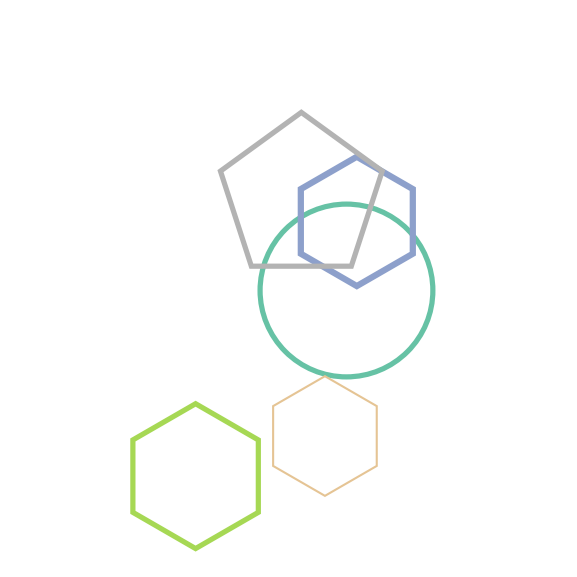[{"shape": "circle", "thickness": 2.5, "radius": 0.75, "center": [0.6, 0.496]}, {"shape": "hexagon", "thickness": 3, "radius": 0.56, "center": [0.618, 0.616]}, {"shape": "hexagon", "thickness": 2.5, "radius": 0.63, "center": [0.339, 0.175]}, {"shape": "hexagon", "thickness": 1, "radius": 0.52, "center": [0.563, 0.244]}, {"shape": "pentagon", "thickness": 2.5, "radius": 0.74, "center": [0.522, 0.657]}]